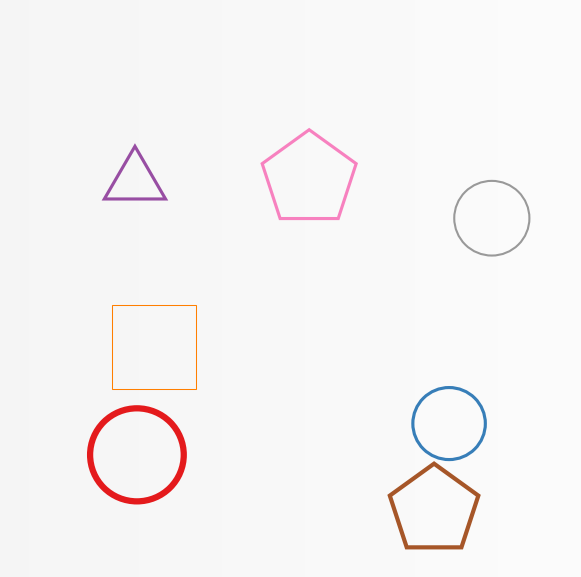[{"shape": "circle", "thickness": 3, "radius": 0.4, "center": [0.236, 0.212]}, {"shape": "circle", "thickness": 1.5, "radius": 0.31, "center": [0.773, 0.266]}, {"shape": "triangle", "thickness": 1.5, "radius": 0.3, "center": [0.232, 0.685]}, {"shape": "square", "thickness": 0.5, "radius": 0.36, "center": [0.265, 0.398]}, {"shape": "pentagon", "thickness": 2, "radius": 0.4, "center": [0.747, 0.116]}, {"shape": "pentagon", "thickness": 1.5, "radius": 0.43, "center": [0.532, 0.689]}, {"shape": "circle", "thickness": 1, "radius": 0.32, "center": [0.846, 0.621]}]